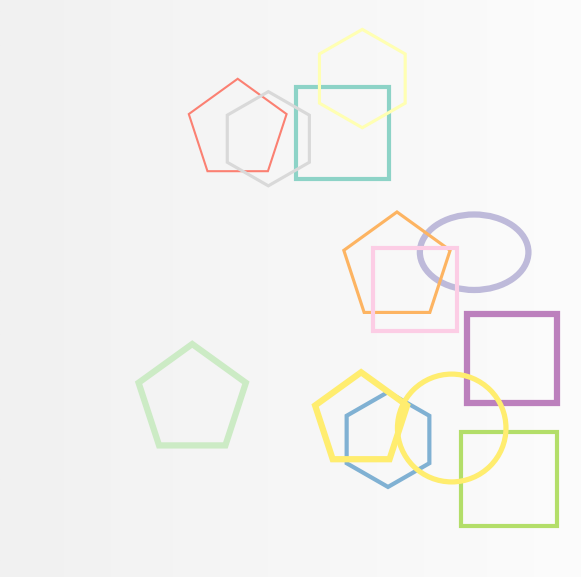[{"shape": "square", "thickness": 2, "radius": 0.4, "center": [0.59, 0.769]}, {"shape": "hexagon", "thickness": 1.5, "radius": 0.43, "center": [0.623, 0.863]}, {"shape": "oval", "thickness": 3, "radius": 0.47, "center": [0.816, 0.562]}, {"shape": "pentagon", "thickness": 1, "radius": 0.44, "center": [0.409, 0.774]}, {"shape": "hexagon", "thickness": 2, "radius": 0.41, "center": [0.668, 0.238]}, {"shape": "pentagon", "thickness": 1.5, "radius": 0.48, "center": [0.683, 0.536]}, {"shape": "square", "thickness": 2, "radius": 0.41, "center": [0.876, 0.17]}, {"shape": "square", "thickness": 2, "radius": 0.36, "center": [0.714, 0.497]}, {"shape": "hexagon", "thickness": 1.5, "radius": 0.41, "center": [0.462, 0.759]}, {"shape": "square", "thickness": 3, "radius": 0.39, "center": [0.881, 0.378]}, {"shape": "pentagon", "thickness": 3, "radius": 0.49, "center": [0.331, 0.306]}, {"shape": "pentagon", "thickness": 3, "radius": 0.42, "center": [0.621, 0.271]}, {"shape": "circle", "thickness": 2.5, "radius": 0.47, "center": [0.777, 0.258]}]